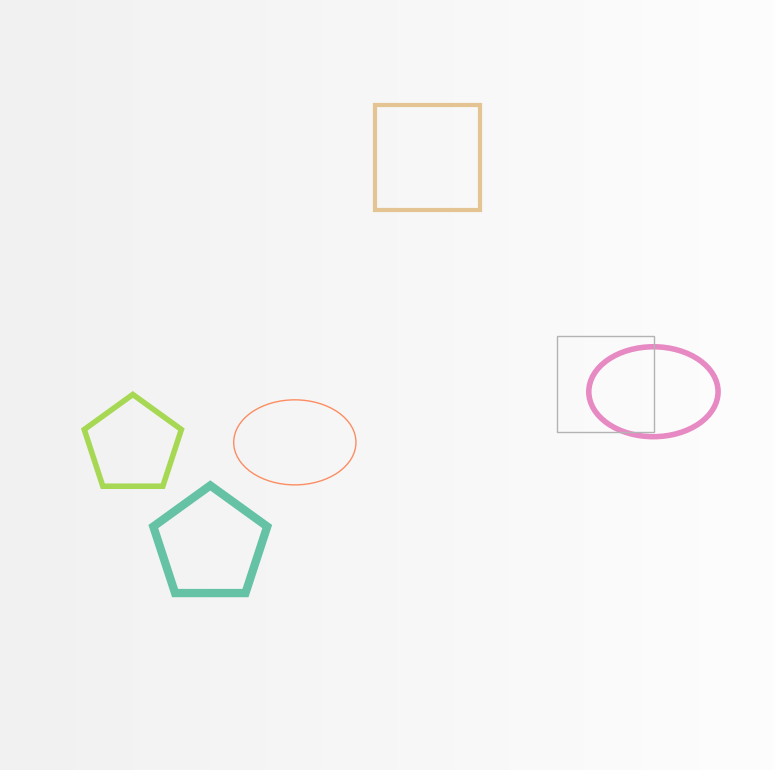[{"shape": "pentagon", "thickness": 3, "radius": 0.39, "center": [0.271, 0.292]}, {"shape": "oval", "thickness": 0.5, "radius": 0.39, "center": [0.38, 0.426]}, {"shape": "oval", "thickness": 2, "radius": 0.42, "center": [0.843, 0.491]}, {"shape": "pentagon", "thickness": 2, "radius": 0.33, "center": [0.171, 0.422]}, {"shape": "square", "thickness": 1.5, "radius": 0.34, "center": [0.552, 0.796]}, {"shape": "square", "thickness": 0.5, "radius": 0.31, "center": [0.781, 0.501]}]